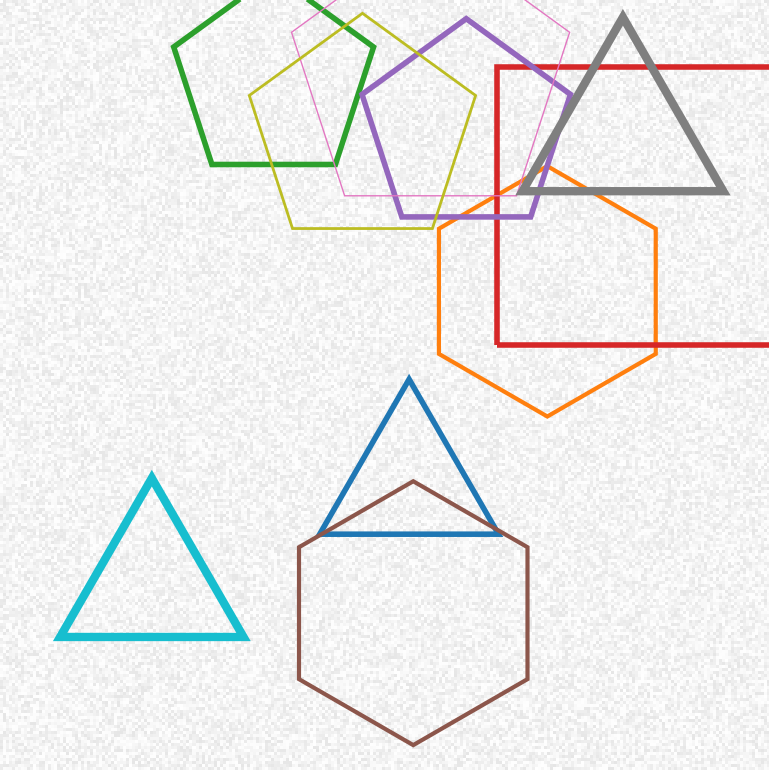[{"shape": "triangle", "thickness": 2, "radius": 0.67, "center": [0.531, 0.373]}, {"shape": "hexagon", "thickness": 1.5, "radius": 0.81, "center": [0.711, 0.622]}, {"shape": "pentagon", "thickness": 2, "radius": 0.68, "center": [0.355, 0.897]}, {"shape": "square", "thickness": 2, "radius": 0.9, "center": [0.826, 0.733]}, {"shape": "pentagon", "thickness": 2, "radius": 0.71, "center": [0.606, 0.833]}, {"shape": "hexagon", "thickness": 1.5, "radius": 0.86, "center": [0.537, 0.204]}, {"shape": "pentagon", "thickness": 0.5, "radius": 0.95, "center": [0.559, 0.899]}, {"shape": "triangle", "thickness": 3, "radius": 0.75, "center": [0.809, 0.827]}, {"shape": "pentagon", "thickness": 1, "radius": 0.77, "center": [0.471, 0.828]}, {"shape": "triangle", "thickness": 3, "radius": 0.69, "center": [0.197, 0.242]}]